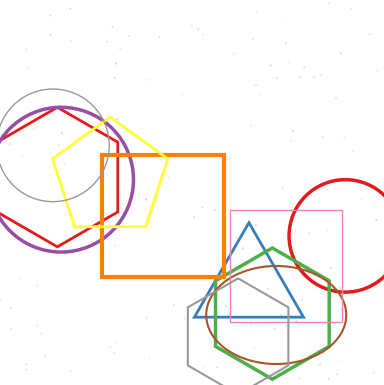[{"shape": "hexagon", "thickness": 2, "radius": 0.91, "center": [0.149, 0.54]}, {"shape": "circle", "thickness": 2.5, "radius": 0.73, "center": [0.897, 0.387]}, {"shape": "triangle", "thickness": 2, "radius": 0.82, "center": [0.647, 0.258]}, {"shape": "hexagon", "thickness": 2.5, "radius": 0.85, "center": [0.707, 0.185]}, {"shape": "circle", "thickness": 2.5, "radius": 0.94, "center": [0.159, 0.533]}, {"shape": "square", "thickness": 3, "radius": 0.79, "center": [0.424, 0.439]}, {"shape": "pentagon", "thickness": 2, "radius": 0.79, "center": [0.286, 0.539]}, {"shape": "oval", "thickness": 1.5, "radius": 0.91, "center": [0.717, 0.182]}, {"shape": "square", "thickness": 1, "radius": 0.73, "center": [0.743, 0.308]}, {"shape": "hexagon", "thickness": 1.5, "radius": 0.75, "center": [0.618, 0.126]}, {"shape": "circle", "thickness": 1, "radius": 0.73, "center": [0.137, 0.622]}]